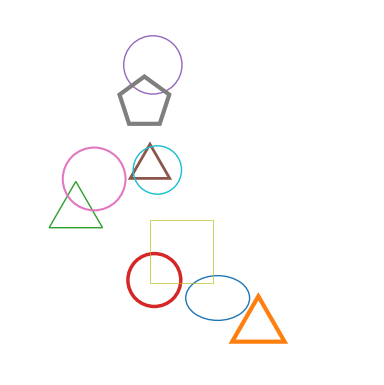[{"shape": "oval", "thickness": 1, "radius": 0.41, "center": [0.565, 0.226]}, {"shape": "triangle", "thickness": 3, "radius": 0.39, "center": [0.671, 0.152]}, {"shape": "triangle", "thickness": 1, "radius": 0.4, "center": [0.197, 0.449]}, {"shape": "circle", "thickness": 2.5, "radius": 0.34, "center": [0.401, 0.273]}, {"shape": "circle", "thickness": 1, "radius": 0.38, "center": [0.397, 0.831]}, {"shape": "triangle", "thickness": 2, "radius": 0.3, "center": [0.39, 0.566]}, {"shape": "circle", "thickness": 1.5, "radius": 0.41, "center": [0.245, 0.535]}, {"shape": "pentagon", "thickness": 3, "radius": 0.34, "center": [0.375, 0.733]}, {"shape": "square", "thickness": 0.5, "radius": 0.41, "center": [0.471, 0.346]}, {"shape": "circle", "thickness": 1, "radius": 0.31, "center": [0.409, 0.558]}]